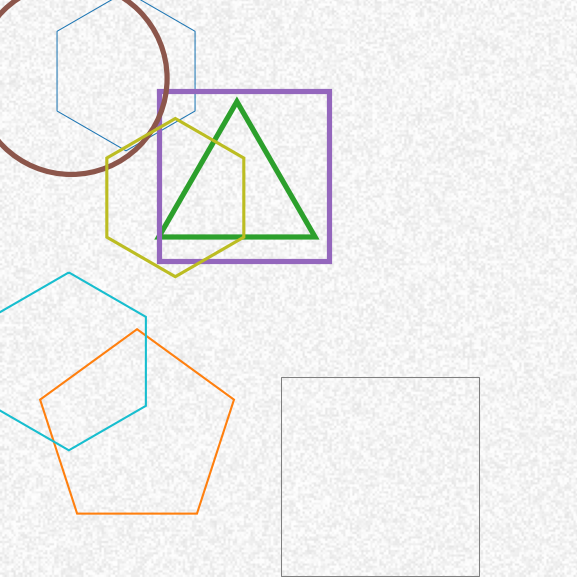[{"shape": "hexagon", "thickness": 0.5, "radius": 0.69, "center": [0.218, 0.876]}, {"shape": "pentagon", "thickness": 1, "radius": 0.88, "center": [0.237, 0.253]}, {"shape": "triangle", "thickness": 2.5, "radius": 0.78, "center": [0.41, 0.667]}, {"shape": "square", "thickness": 2.5, "radius": 0.73, "center": [0.422, 0.694]}, {"shape": "circle", "thickness": 2.5, "radius": 0.83, "center": [0.123, 0.863]}, {"shape": "square", "thickness": 0.5, "radius": 0.86, "center": [0.658, 0.174]}, {"shape": "hexagon", "thickness": 1.5, "radius": 0.68, "center": [0.304, 0.657]}, {"shape": "hexagon", "thickness": 1, "radius": 0.77, "center": [0.119, 0.373]}]